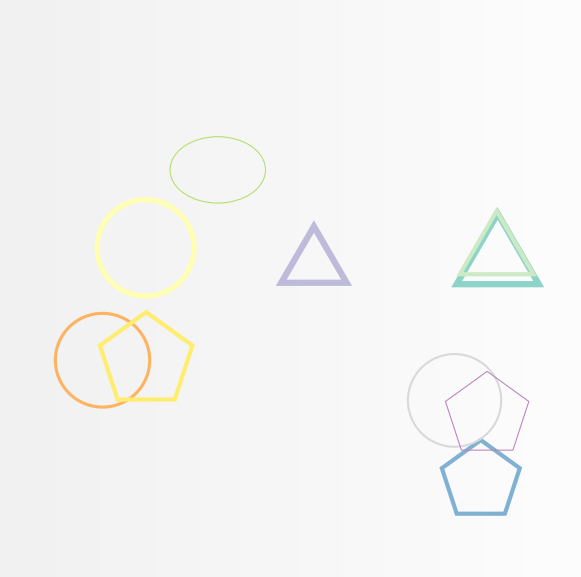[{"shape": "triangle", "thickness": 3, "radius": 0.41, "center": [0.856, 0.548]}, {"shape": "circle", "thickness": 2.5, "radius": 0.42, "center": [0.25, 0.57]}, {"shape": "triangle", "thickness": 3, "radius": 0.33, "center": [0.54, 0.542]}, {"shape": "pentagon", "thickness": 2, "radius": 0.35, "center": [0.827, 0.167]}, {"shape": "circle", "thickness": 1.5, "radius": 0.41, "center": [0.176, 0.375]}, {"shape": "oval", "thickness": 0.5, "radius": 0.41, "center": [0.375, 0.705]}, {"shape": "circle", "thickness": 1, "radius": 0.4, "center": [0.782, 0.306]}, {"shape": "pentagon", "thickness": 0.5, "radius": 0.38, "center": [0.838, 0.281]}, {"shape": "triangle", "thickness": 2, "radius": 0.37, "center": [0.854, 0.561]}, {"shape": "pentagon", "thickness": 2, "radius": 0.42, "center": [0.251, 0.375]}]